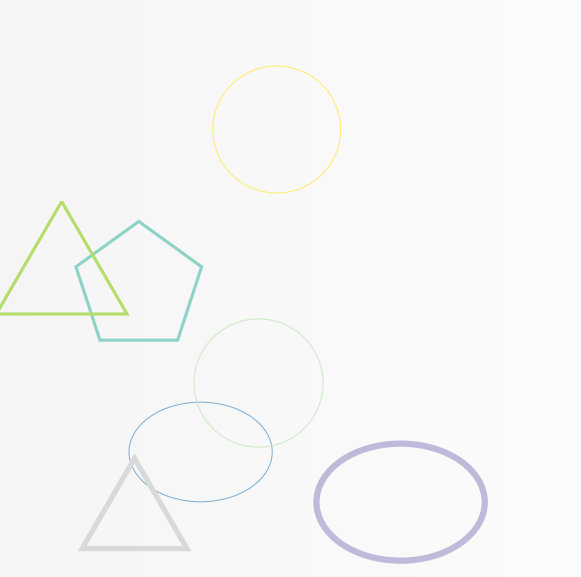[{"shape": "pentagon", "thickness": 1.5, "radius": 0.57, "center": [0.239, 0.502]}, {"shape": "oval", "thickness": 3, "radius": 0.72, "center": [0.689, 0.13]}, {"shape": "oval", "thickness": 0.5, "radius": 0.62, "center": [0.345, 0.216]}, {"shape": "triangle", "thickness": 1.5, "radius": 0.65, "center": [0.106, 0.52]}, {"shape": "triangle", "thickness": 2.5, "radius": 0.52, "center": [0.231, 0.101]}, {"shape": "circle", "thickness": 0.5, "radius": 0.56, "center": [0.445, 0.336]}, {"shape": "circle", "thickness": 0.5, "radius": 0.55, "center": [0.476, 0.775]}]